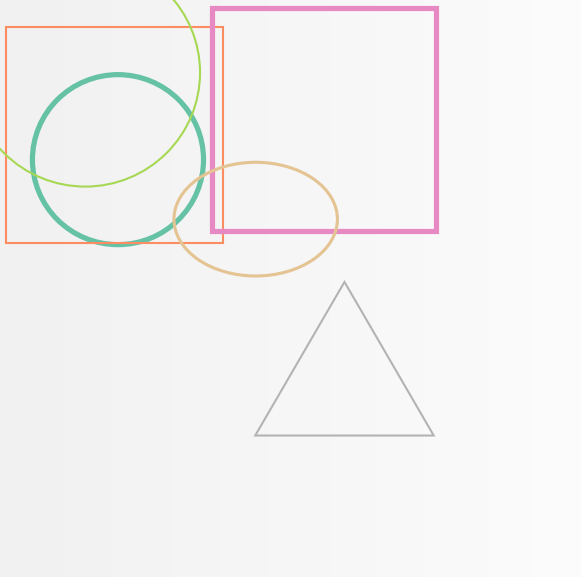[{"shape": "circle", "thickness": 2.5, "radius": 0.74, "center": [0.203, 0.723]}, {"shape": "square", "thickness": 1, "radius": 0.93, "center": [0.197, 0.766]}, {"shape": "square", "thickness": 2.5, "radius": 0.96, "center": [0.557, 0.792]}, {"shape": "circle", "thickness": 1, "radius": 0.99, "center": [0.147, 0.873]}, {"shape": "oval", "thickness": 1.5, "radius": 0.7, "center": [0.44, 0.62]}, {"shape": "triangle", "thickness": 1, "radius": 0.89, "center": [0.593, 0.334]}]